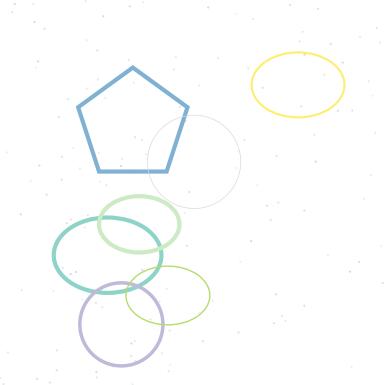[{"shape": "oval", "thickness": 3, "radius": 0.7, "center": [0.279, 0.337]}, {"shape": "circle", "thickness": 2.5, "radius": 0.54, "center": [0.315, 0.157]}, {"shape": "pentagon", "thickness": 3, "radius": 0.75, "center": [0.345, 0.675]}, {"shape": "oval", "thickness": 1, "radius": 0.54, "center": [0.436, 0.233]}, {"shape": "circle", "thickness": 0.5, "radius": 0.61, "center": [0.504, 0.58]}, {"shape": "oval", "thickness": 3, "radius": 0.52, "center": [0.362, 0.417]}, {"shape": "oval", "thickness": 1.5, "radius": 0.6, "center": [0.774, 0.779]}]